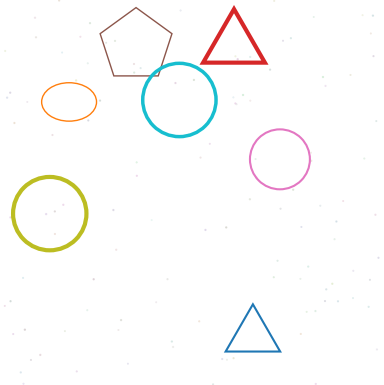[{"shape": "triangle", "thickness": 1.5, "radius": 0.41, "center": [0.657, 0.128]}, {"shape": "oval", "thickness": 1, "radius": 0.36, "center": [0.179, 0.735]}, {"shape": "triangle", "thickness": 3, "radius": 0.46, "center": [0.608, 0.884]}, {"shape": "pentagon", "thickness": 1, "radius": 0.49, "center": [0.353, 0.882]}, {"shape": "circle", "thickness": 1.5, "radius": 0.39, "center": [0.727, 0.586]}, {"shape": "circle", "thickness": 3, "radius": 0.48, "center": [0.129, 0.445]}, {"shape": "circle", "thickness": 2.5, "radius": 0.48, "center": [0.466, 0.74]}]